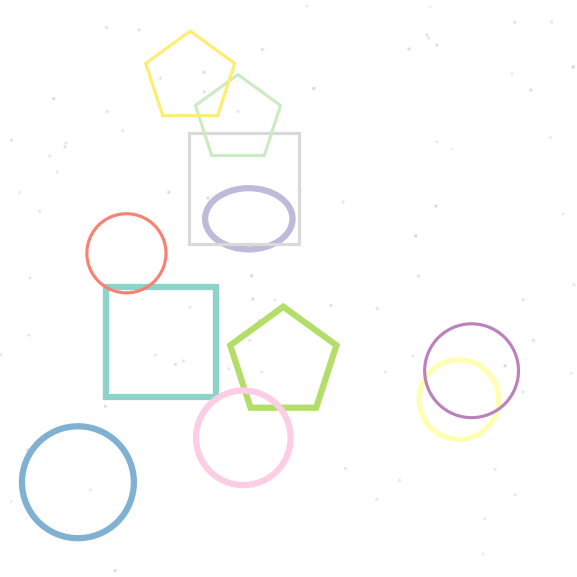[{"shape": "square", "thickness": 3, "radius": 0.48, "center": [0.279, 0.407]}, {"shape": "circle", "thickness": 2.5, "radius": 0.34, "center": [0.795, 0.307]}, {"shape": "oval", "thickness": 3, "radius": 0.38, "center": [0.431, 0.62]}, {"shape": "circle", "thickness": 1.5, "radius": 0.34, "center": [0.219, 0.561]}, {"shape": "circle", "thickness": 3, "radius": 0.48, "center": [0.135, 0.164]}, {"shape": "pentagon", "thickness": 3, "radius": 0.48, "center": [0.491, 0.371]}, {"shape": "circle", "thickness": 3, "radius": 0.41, "center": [0.421, 0.241]}, {"shape": "square", "thickness": 1.5, "radius": 0.48, "center": [0.422, 0.673]}, {"shape": "circle", "thickness": 1.5, "radius": 0.41, "center": [0.817, 0.357]}, {"shape": "pentagon", "thickness": 1.5, "radius": 0.39, "center": [0.412, 0.793]}, {"shape": "pentagon", "thickness": 1.5, "radius": 0.4, "center": [0.329, 0.864]}]